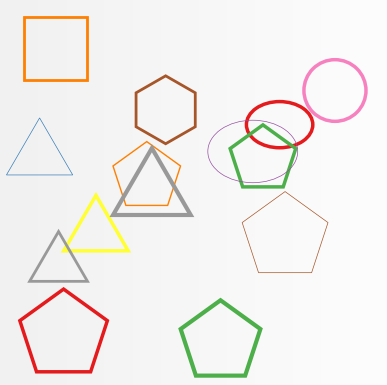[{"shape": "oval", "thickness": 2.5, "radius": 0.43, "center": [0.722, 0.676]}, {"shape": "pentagon", "thickness": 2.5, "radius": 0.59, "center": [0.164, 0.13]}, {"shape": "triangle", "thickness": 0.5, "radius": 0.49, "center": [0.102, 0.595]}, {"shape": "pentagon", "thickness": 3, "radius": 0.54, "center": [0.569, 0.112]}, {"shape": "pentagon", "thickness": 2.5, "radius": 0.44, "center": [0.679, 0.587]}, {"shape": "oval", "thickness": 0.5, "radius": 0.58, "center": [0.652, 0.607]}, {"shape": "pentagon", "thickness": 1, "radius": 0.46, "center": [0.379, 0.541]}, {"shape": "square", "thickness": 2, "radius": 0.41, "center": [0.144, 0.875]}, {"shape": "triangle", "thickness": 2.5, "radius": 0.48, "center": [0.248, 0.397]}, {"shape": "pentagon", "thickness": 0.5, "radius": 0.58, "center": [0.736, 0.386]}, {"shape": "hexagon", "thickness": 2, "radius": 0.44, "center": [0.428, 0.715]}, {"shape": "circle", "thickness": 2.5, "radius": 0.4, "center": [0.864, 0.765]}, {"shape": "triangle", "thickness": 2, "radius": 0.43, "center": [0.151, 0.312]}, {"shape": "triangle", "thickness": 3, "radius": 0.58, "center": [0.392, 0.499]}]